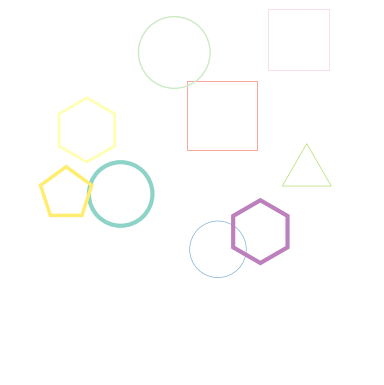[{"shape": "circle", "thickness": 3, "radius": 0.41, "center": [0.313, 0.496]}, {"shape": "hexagon", "thickness": 2, "radius": 0.42, "center": [0.226, 0.663]}, {"shape": "square", "thickness": 0.5, "radius": 0.45, "center": [0.577, 0.7]}, {"shape": "circle", "thickness": 0.5, "radius": 0.37, "center": [0.566, 0.352]}, {"shape": "triangle", "thickness": 0.5, "radius": 0.37, "center": [0.797, 0.553]}, {"shape": "square", "thickness": 0.5, "radius": 0.39, "center": [0.775, 0.897]}, {"shape": "hexagon", "thickness": 3, "radius": 0.41, "center": [0.676, 0.398]}, {"shape": "circle", "thickness": 1, "radius": 0.47, "center": [0.453, 0.864]}, {"shape": "pentagon", "thickness": 2.5, "radius": 0.35, "center": [0.172, 0.497]}]